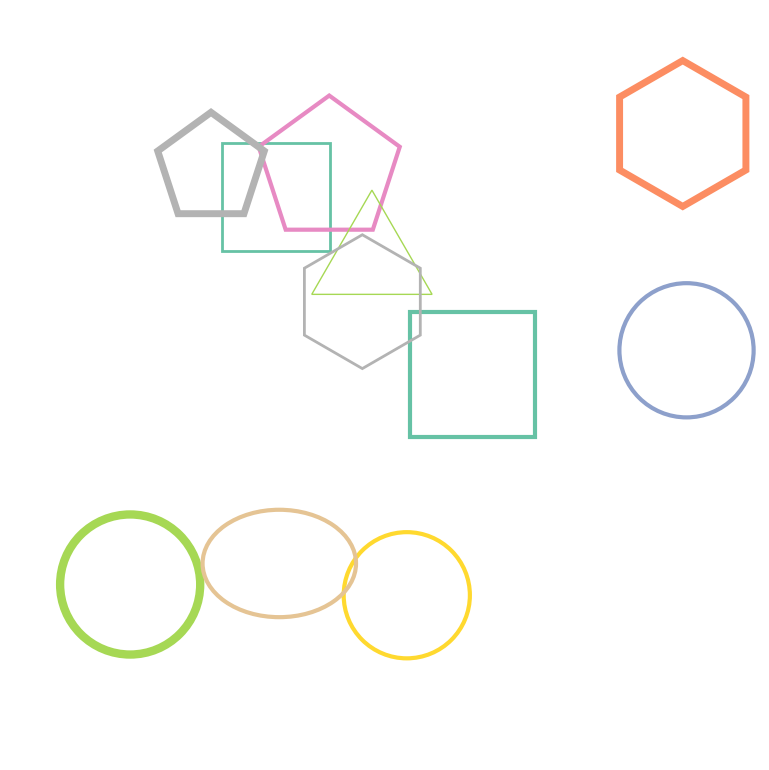[{"shape": "square", "thickness": 1.5, "radius": 0.41, "center": [0.614, 0.514]}, {"shape": "square", "thickness": 1, "radius": 0.35, "center": [0.358, 0.744]}, {"shape": "hexagon", "thickness": 2.5, "radius": 0.47, "center": [0.887, 0.827]}, {"shape": "circle", "thickness": 1.5, "radius": 0.44, "center": [0.892, 0.545]}, {"shape": "pentagon", "thickness": 1.5, "radius": 0.48, "center": [0.428, 0.78]}, {"shape": "circle", "thickness": 3, "radius": 0.45, "center": [0.169, 0.241]}, {"shape": "triangle", "thickness": 0.5, "radius": 0.45, "center": [0.483, 0.663]}, {"shape": "circle", "thickness": 1.5, "radius": 0.41, "center": [0.528, 0.227]}, {"shape": "oval", "thickness": 1.5, "radius": 0.5, "center": [0.363, 0.268]}, {"shape": "pentagon", "thickness": 2.5, "radius": 0.36, "center": [0.274, 0.781]}, {"shape": "hexagon", "thickness": 1, "radius": 0.43, "center": [0.471, 0.608]}]